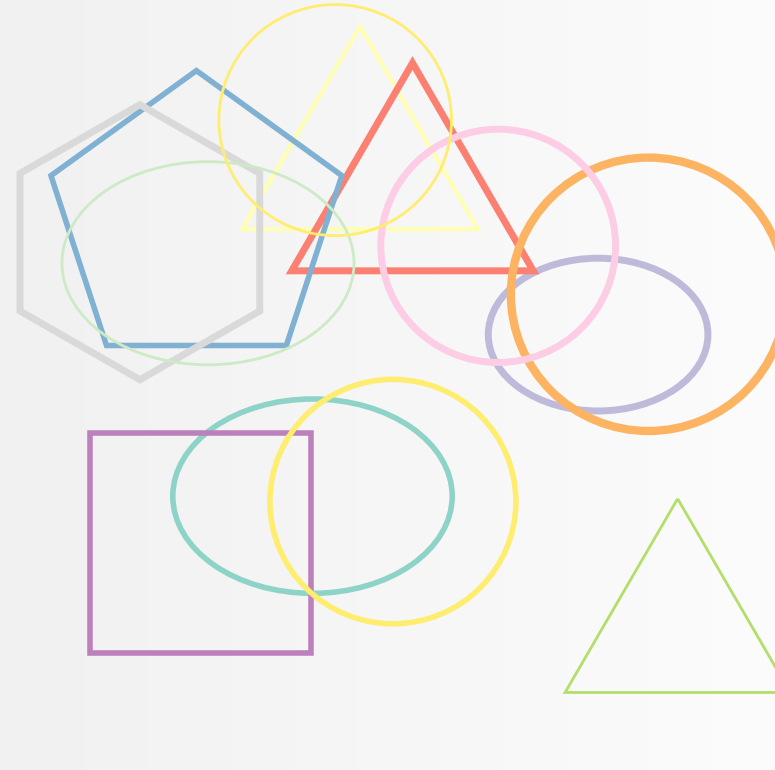[{"shape": "oval", "thickness": 2, "radius": 0.9, "center": [0.403, 0.356]}, {"shape": "triangle", "thickness": 1.5, "radius": 0.88, "center": [0.464, 0.79]}, {"shape": "oval", "thickness": 2.5, "radius": 0.71, "center": [0.772, 0.565]}, {"shape": "triangle", "thickness": 2.5, "radius": 0.9, "center": [0.532, 0.738]}, {"shape": "pentagon", "thickness": 2, "radius": 0.99, "center": [0.253, 0.711]}, {"shape": "circle", "thickness": 3, "radius": 0.89, "center": [0.837, 0.618]}, {"shape": "triangle", "thickness": 1, "radius": 0.84, "center": [0.874, 0.185]}, {"shape": "circle", "thickness": 2.5, "radius": 0.76, "center": [0.643, 0.681]}, {"shape": "hexagon", "thickness": 2.5, "radius": 0.89, "center": [0.181, 0.685]}, {"shape": "square", "thickness": 2, "radius": 0.71, "center": [0.258, 0.295]}, {"shape": "oval", "thickness": 1, "radius": 0.94, "center": [0.268, 0.658]}, {"shape": "circle", "thickness": 1, "radius": 0.75, "center": [0.433, 0.844]}, {"shape": "circle", "thickness": 2, "radius": 0.79, "center": [0.507, 0.349]}]